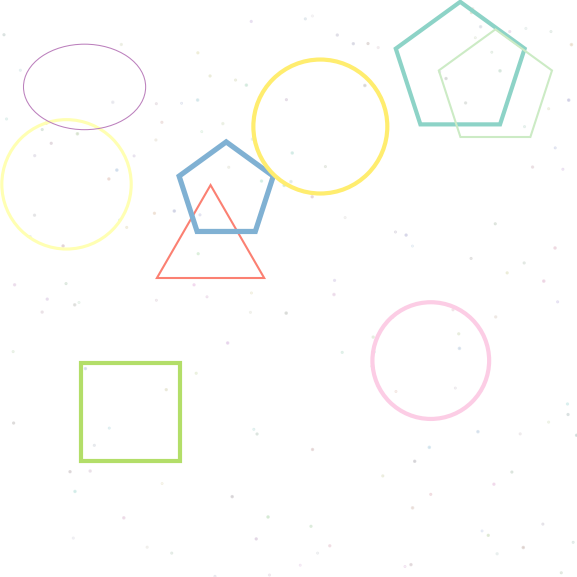[{"shape": "pentagon", "thickness": 2, "radius": 0.59, "center": [0.797, 0.879]}, {"shape": "circle", "thickness": 1.5, "radius": 0.56, "center": [0.115, 0.68]}, {"shape": "triangle", "thickness": 1, "radius": 0.54, "center": [0.365, 0.571]}, {"shape": "pentagon", "thickness": 2.5, "radius": 0.43, "center": [0.392, 0.668]}, {"shape": "square", "thickness": 2, "radius": 0.43, "center": [0.226, 0.285]}, {"shape": "circle", "thickness": 2, "radius": 0.51, "center": [0.746, 0.375]}, {"shape": "oval", "thickness": 0.5, "radius": 0.53, "center": [0.146, 0.849]}, {"shape": "pentagon", "thickness": 1, "radius": 0.52, "center": [0.858, 0.845]}, {"shape": "circle", "thickness": 2, "radius": 0.58, "center": [0.555, 0.78]}]